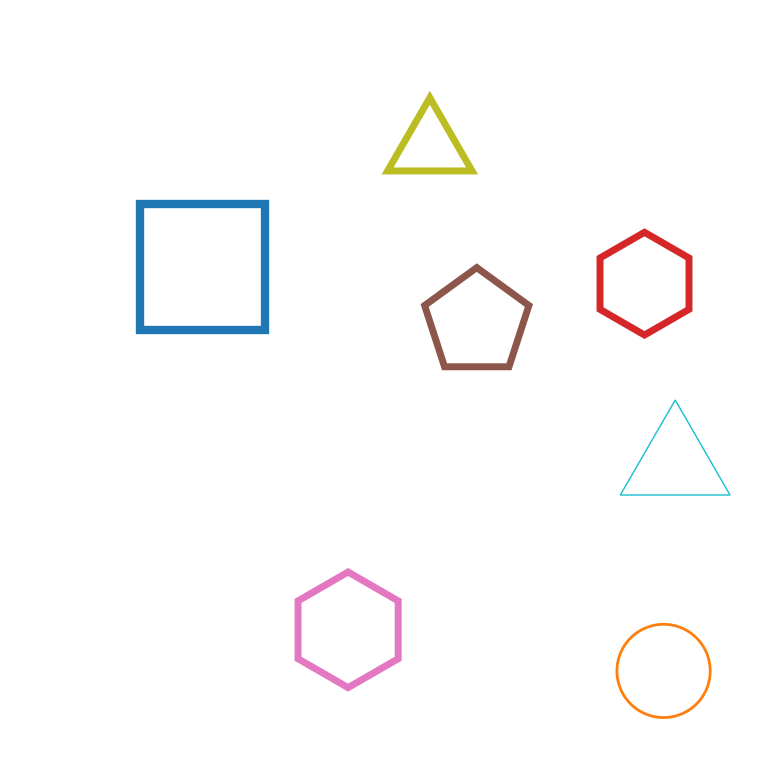[{"shape": "square", "thickness": 3, "radius": 0.41, "center": [0.263, 0.654]}, {"shape": "circle", "thickness": 1, "radius": 0.3, "center": [0.862, 0.129]}, {"shape": "hexagon", "thickness": 2.5, "radius": 0.33, "center": [0.837, 0.632]}, {"shape": "pentagon", "thickness": 2.5, "radius": 0.36, "center": [0.619, 0.581]}, {"shape": "hexagon", "thickness": 2.5, "radius": 0.38, "center": [0.452, 0.182]}, {"shape": "triangle", "thickness": 2.5, "radius": 0.32, "center": [0.558, 0.81]}, {"shape": "triangle", "thickness": 0.5, "radius": 0.41, "center": [0.877, 0.398]}]